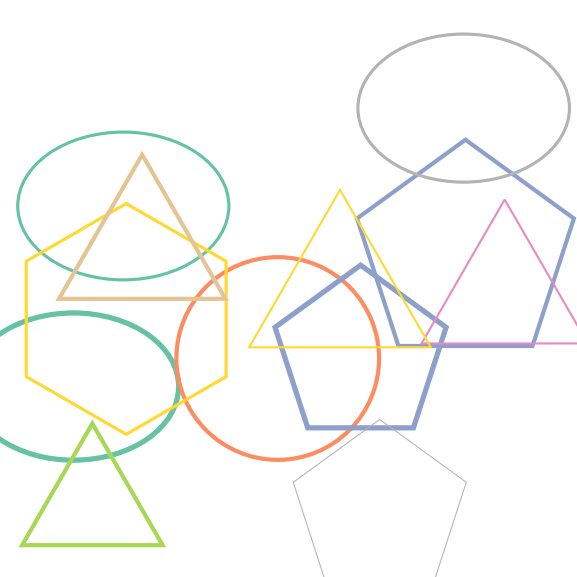[{"shape": "oval", "thickness": 1.5, "radius": 0.91, "center": [0.214, 0.642]}, {"shape": "oval", "thickness": 2.5, "radius": 0.91, "center": [0.127, 0.33]}, {"shape": "circle", "thickness": 2, "radius": 0.88, "center": [0.481, 0.378]}, {"shape": "pentagon", "thickness": 2, "radius": 0.99, "center": [0.806, 0.56]}, {"shape": "pentagon", "thickness": 2.5, "radius": 0.78, "center": [0.624, 0.384]}, {"shape": "triangle", "thickness": 1, "radius": 0.83, "center": [0.874, 0.487]}, {"shape": "triangle", "thickness": 2, "radius": 0.7, "center": [0.16, 0.125]}, {"shape": "triangle", "thickness": 1, "radius": 0.91, "center": [0.589, 0.489]}, {"shape": "hexagon", "thickness": 1.5, "radius": 1.0, "center": [0.219, 0.447]}, {"shape": "triangle", "thickness": 2, "radius": 0.83, "center": [0.246, 0.565]}, {"shape": "pentagon", "thickness": 0.5, "radius": 0.79, "center": [0.658, 0.115]}, {"shape": "oval", "thickness": 1.5, "radius": 0.92, "center": [0.803, 0.812]}]